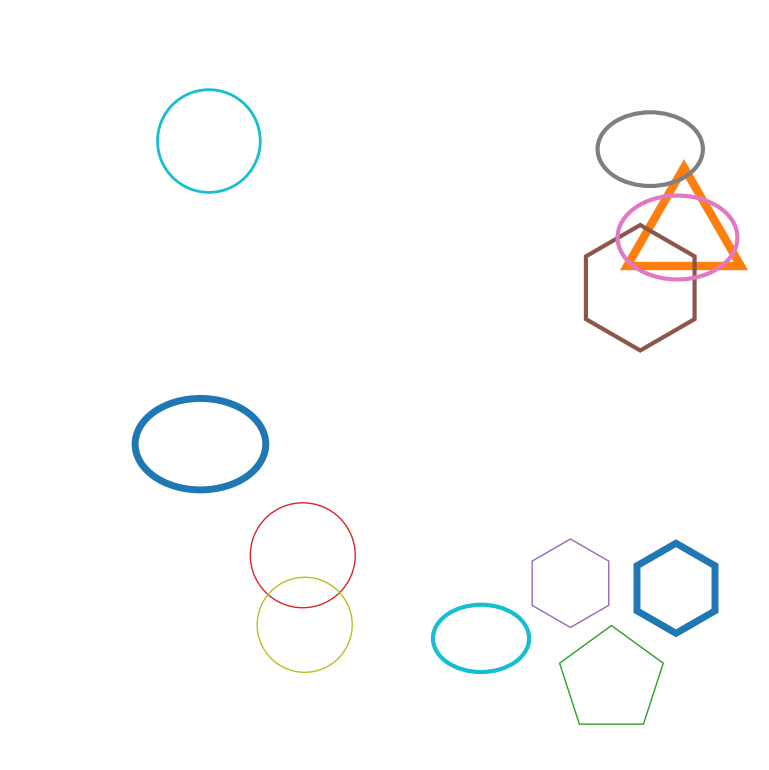[{"shape": "oval", "thickness": 2.5, "radius": 0.42, "center": [0.26, 0.423]}, {"shape": "hexagon", "thickness": 2.5, "radius": 0.29, "center": [0.878, 0.236]}, {"shape": "triangle", "thickness": 3, "radius": 0.43, "center": [0.888, 0.697]}, {"shape": "pentagon", "thickness": 0.5, "radius": 0.35, "center": [0.794, 0.117]}, {"shape": "circle", "thickness": 0.5, "radius": 0.34, "center": [0.393, 0.279]}, {"shape": "hexagon", "thickness": 0.5, "radius": 0.29, "center": [0.741, 0.243]}, {"shape": "hexagon", "thickness": 1.5, "radius": 0.41, "center": [0.831, 0.626]}, {"shape": "oval", "thickness": 1.5, "radius": 0.39, "center": [0.88, 0.692]}, {"shape": "oval", "thickness": 1.5, "radius": 0.34, "center": [0.844, 0.806]}, {"shape": "circle", "thickness": 0.5, "radius": 0.31, "center": [0.396, 0.189]}, {"shape": "circle", "thickness": 1, "radius": 0.33, "center": [0.271, 0.817]}, {"shape": "oval", "thickness": 1.5, "radius": 0.31, "center": [0.625, 0.171]}]